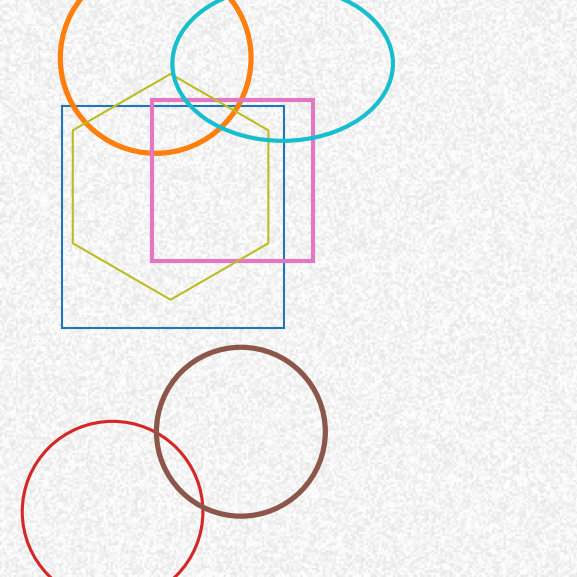[{"shape": "square", "thickness": 1, "radius": 0.96, "center": [0.3, 0.624]}, {"shape": "circle", "thickness": 2.5, "radius": 0.83, "center": [0.27, 0.899]}, {"shape": "circle", "thickness": 1.5, "radius": 0.78, "center": [0.195, 0.113]}, {"shape": "circle", "thickness": 2.5, "radius": 0.73, "center": [0.417, 0.252]}, {"shape": "square", "thickness": 2, "radius": 0.7, "center": [0.402, 0.687]}, {"shape": "hexagon", "thickness": 1, "radius": 0.98, "center": [0.295, 0.676]}, {"shape": "oval", "thickness": 2, "radius": 0.95, "center": [0.489, 0.889]}]